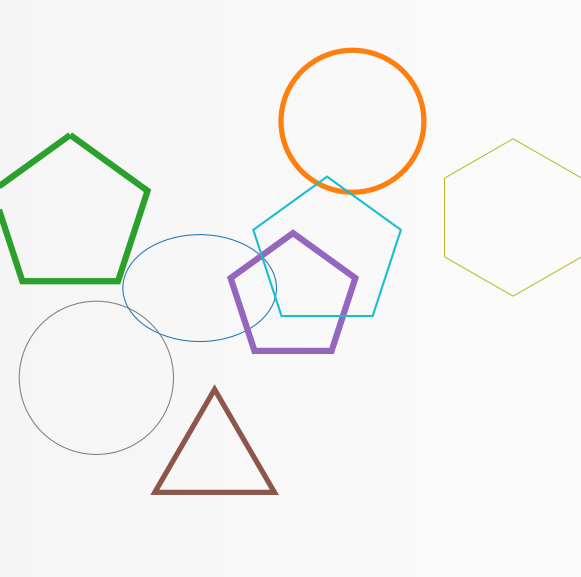[{"shape": "oval", "thickness": 0.5, "radius": 0.66, "center": [0.344, 0.5]}, {"shape": "circle", "thickness": 2.5, "radius": 0.61, "center": [0.606, 0.789]}, {"shape": "pentagon", "thickness": 3, "radius": 0.7, "center": [0.121, 0.625]}, {"shape": "pentagon", "thickness": 3, "radius": 0.56, "center": [0.504, 0.483]}, {"shape": "triangle", "thickness": 2.5, "radius": 0.59, "center": [0.369, 0.206]}, {"shape": "circle", "thickness": 0.5, "radius": 0.66, "center": [0.166, 0.345]}, {"shape": "hexagon", "thickness": 0.5, "radius": 0.68, "center": [0.883, 0.623]}, {"shape": "pentagon", "thickness": 1, "radius": 0.67, "center": [0.563, 0.56]}]